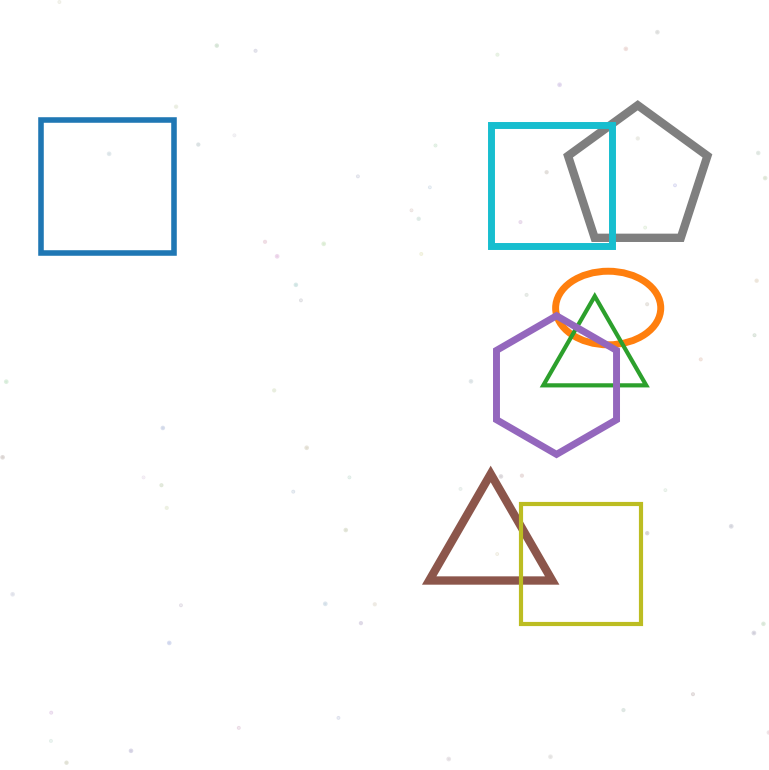[{"shape": "square", "thickness": 2, "radius": 0.43, "center": [0.139, 0.758]}, {"shape": "oval", "thickness": 2.5, "radius": 0.34, "center": [0.79, 0.6]}, {"shape": "triangle", "thickness": 1.5, "radius": 0.39, "center": [0.772, 0.538]}, {"shape": "hexagon", "thickness": 2.5, "radius": 0.45, "center": [0.723, 0.5]}, {"shape": "triangle", "thickness": 3, "radius": 0.46, "center": [0.637, 0.292]}, {"shape": "pentagon", "thickness": 3, "radius": 0.48, "center": [0.828, 0.768]}, {"shape": "square", "thickness": 1.5, "radius": 0.39, "center": [0.755, 0.267]}, {"shape": "square", "thickness": 2.5, "radius": 0.39, "center": [0.716, 0.759]}]